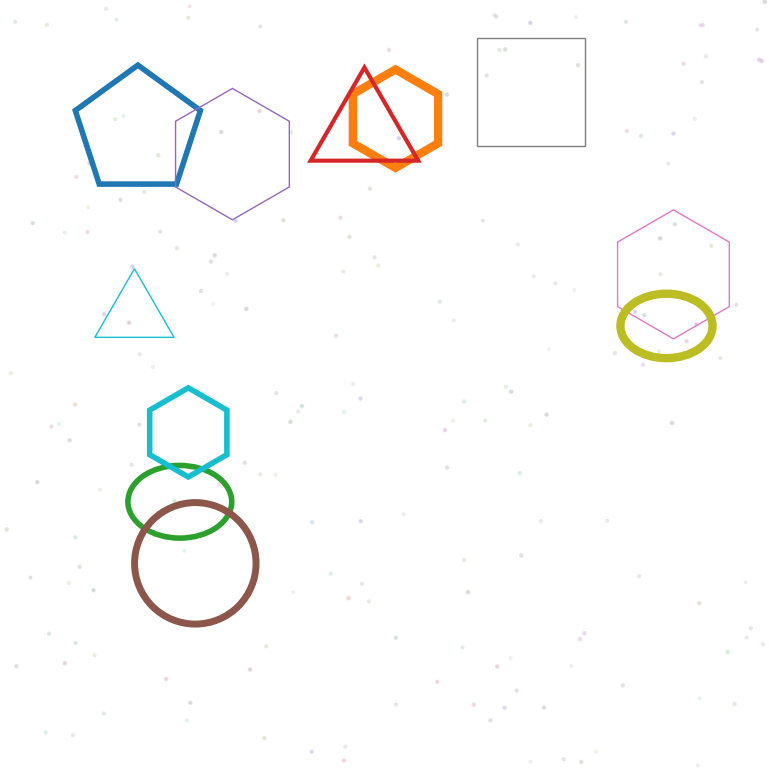[{"shape": "pentagon", "thickness": 2, "radius": 0.43, "center": [0.179, 0.83]}, {"shape": "hexagon", "thickness": 3, "radius": 0.32, "center": [0.514, 0.846]}, {"shape": "oval", "thickness": 2, "radius": 0.34, "center": [0.234, 0.348]}, {"shape": "triangle", "thickness": 1.5, "radius": 0.4, "center": [0.473, 0.832]}, {"shape": "hexagon", "thickness": 0.5, "radius": 0.43, "center": [0.302, 0.8]}, {"shape": "circle", "thickness": 2.5, "radius": 0.39, "center": [0.254, 0.268]}, {"shape": "hexagon", "thickness": 0.5, "radius": 0.42, "center": [0.875, 0.644]}, {"shape": "square", "thickness": 0.5, "radius": 0.35, "center": [0.69, 0.881]}, {"shape": "oval", "thickness": 3, "radius": 0.3, "center": [0.866, 0.577]}, {"shape": "hexagon", "thickness": 2, "radius": 0.29, "center": [0.245, 0.438]}, {"shape": "triangle", "thickness": 0.5, "radius": 0.3, "center": [0.175, 0.592]}]